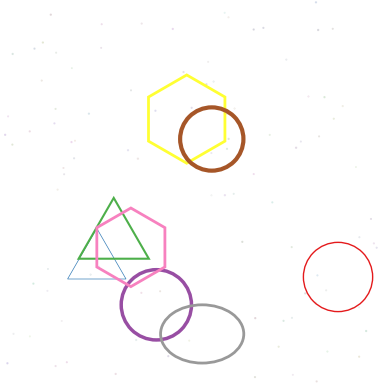[{"shape": "circle", "thickness": 1, "radius": 0.45, "center": [0.878, 0.281]}, {"shape": "triangle", "thickness": 0.5, "radius": 0.44, "center": [0.251, 0.319]}, {"shape": "triangle", "thickness": 1.5, "radius": 0.53, "center": [0.295, 0.381]}, {"shape": "circle", "thickness": 2.5, "radius": 0.46, "center": [0.406, 0.208]}, {"shape": "hexagon", "thickness": 2, "radius": 0.57, "center": [0.485, 0.691]}, {"shape": "circle", "thickness": 3, "radius": 0.41, "center": [0.55, 0.639]}, {"shape": "hexagon", "thickness": 2, "radius": 0.51, "center": [0.34, 0.358]}, {"shape": "oval", "thickness": 2, "radius": 0.54, "center": [0.525, 0.133]}]